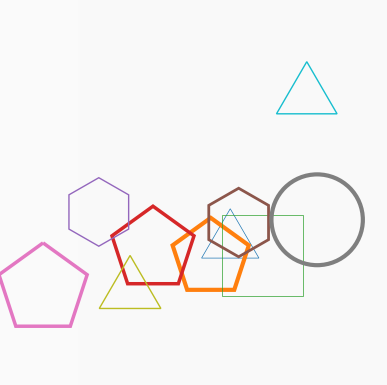[{"shape": "triangle", "thickness": 0.5, "radius": 0.43, "center": [0.594, 0.372]}, {"shape": "pentagon", "thickness": 3, "radius": 0.52, "center": [0.544, 0.331]}, {"shape": "square", "thickness": 0.5, "radius": 0.52, "center": [0.676, 0.337]}, {"shape": "pentagon", "thickness": 2.5, "radius": 0.56, "center": [0.395, 0.353]}, {"shape": "hexagon", "thickness": 1, "radius": 0.44, "center": [0.255, 0.449]}, {"shape": "hexagon", "thickness": 2, "radius": 0.45, "center": [0.616, 0.422]}, {"shape": "pentagon", "thickness": 2.5, "radius": 0.6, "center": [0.111, 0.249]}, {"shape": "circle", "thickness": 3, "radius": 0.59, "center": [0.818, 0.429]}, {"shape": "triangle", "thickness": 1, "radius": 0.46, "center": [0.336, 0.245]}, {"shape": "triangle", "thickness": 1, "radius": 0.45, "center": [0.792, 0.75]}]